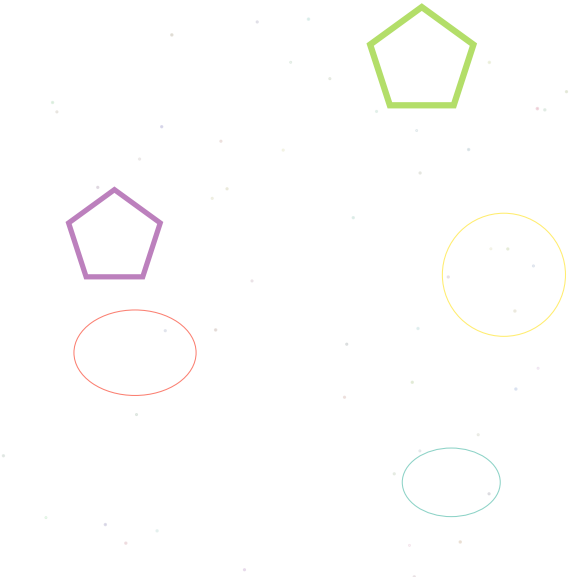[{"shape": "oval", "thickness": 0.5, "radius": 0.42, "center": [0.781, 0.164]}, {"shape": "oval", "thickness": 0.5, "radius": 0.53, "center": [0.234, 0.388]}, {"shape": "pentagon", "thickness": 3, "radius": 0.47, "center": [0.73, 0.893]}, {"shape": "pentagon", "thickness": 2.5, "radius": 0.42, "center": [0.198, 0.587]}, {"shape": "circle", "thickness": 0.5, "radius": 0.53, "center": [0.873, 0.523]}]